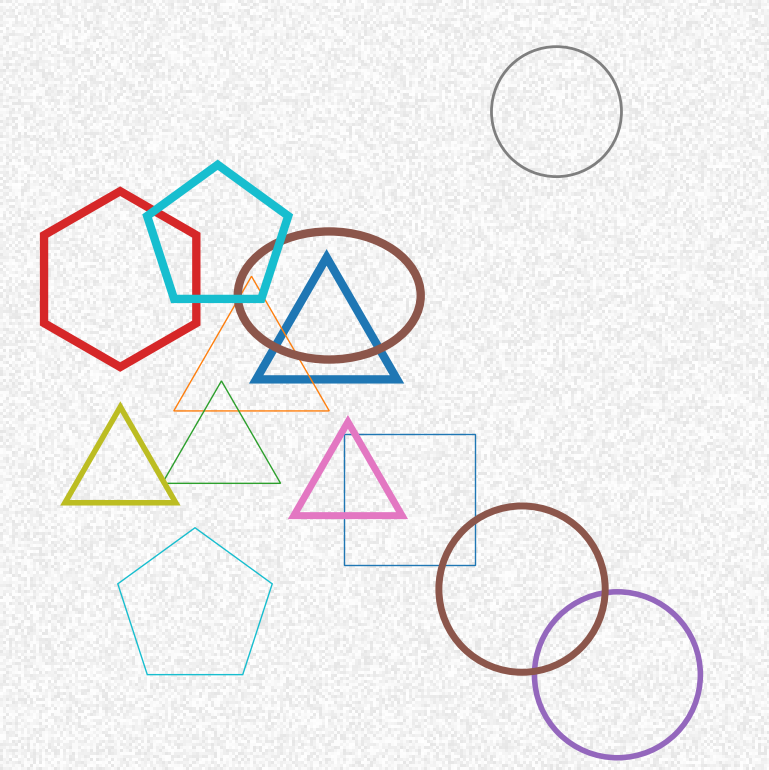[{"shape": "triangle", "thickness": 3, "radius": 0.53, "center": [0.424, 0.56]}, {"shape": "square", "thickness": 0.5, "radius": 0.42, "center": [0.532, 0.351]}, {"shape": "triangle", "thickness": 0.5, "radius": 0.58, "center": [0.327, 0.525]}, {"shape": "triangle", "thickness": 0.5, "radius": 0.44, "center": [0.288, 0.417]}, {"shape": "hexagon", "thickness": 3, "radius": 0.57, "center": [0.156, 0.637]}, {"shape": "circle", "thickness": 2, "radius": 0.54, "center": [0.802, 0.124]}, {"shape": "circle", "thickness": 2.5, "radius": 0.54, "center": [0.678, 0.235]}, {"shape": "oval", "thickness": 3, "radius": 0.59, "center": [0.428, 0.616]}, {"shape": "triangle", "thickness": 2.5, "radius": 0.41, "center": [0.452, 0.371]}, {"shape": "circle", "thickness": 1, "radius": 0.42, "center": [0.723, 0.855]}, {"shape": "triangle", "thickness": 2, "radius": 0.42, "center": [0.156, 0.389]}, {"shape": "pentagon", "thickness": 0.5, "radius": 0.53, "center": [0.253, 0.209]}, {"shape": "pentagon", "thickness": 3, "radius": 0.48, "center": [0.283, 0.69]}]